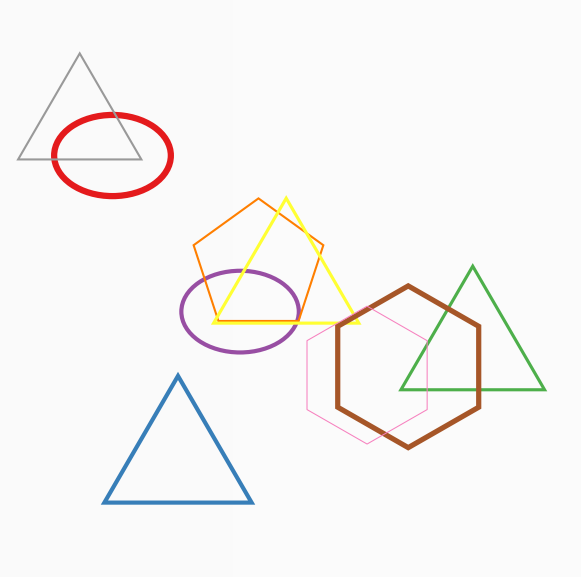[{"shape": "oval", "thickness": 3, "radius": 0.5, "center": [0.194, 0.73]}, {"shape": "triangle", "thickness": 2, "radius": 0.73, "center": [0.306, 0.202]}, {"shape": "triangle", "thickness": 1.5, "radius": 0.71, "center": [0.813, 0.396]}, {"shape": "oval", "thickness": 2, "radius": 0.51, "center": [0.413, 0.46]}, {"shape": "pentagon", "thickness": 1, "radius": 0.59, "center": [0.445, 0.538]}, {"shape": "triangle", "thickness": 1.5, "radius": 0.72, "center": [0.492, 0.512]}, {"shape": "hexagon", "thickness": 2.5, "radius": 0.7, "center": [0.702, 0.364]}, {"shape": "hexagon", "thickness": 0.5, "radius": 0.6, "center": [0.632, 0.35]}, {"shape": "triangle", "thickness": 1, "radius": 0.61, "center": [0.137, 0.784]}]